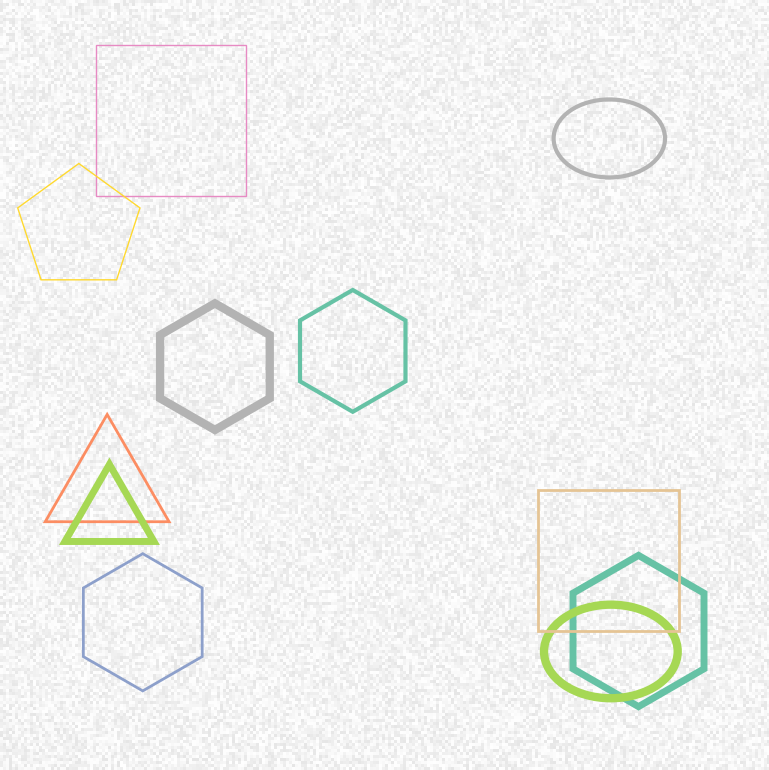[{"shape": "hexagon", "thickness": 1.5, "radius": 0.4, "center": [0.458, 0.544]}, {"shape": "hexagon", "thickness": 2.5, "radius": 0.49, "center": [0.829, 0.181]}, {"shape": "triangle", "thickness": 1, "radius": 0.46, "center": [0.139, 0.369]}, {"shape": "hexagon", "thickness": 1, "radius": 0.45, "center": [0.185, 0.192]}, {"shape": "square", "thickness": 0.5, "radius": 0.49, "center": [0.222, 0.844]}, {"shape": "triangle", "thickness": 2.5, "radius": 0.33, "center": [0.142, 0.33]}, {"shape": "oval", "thickness": 3, "radius": 0.43, "center": [0.793, 0.154]}, {"shape": "pentagon", "thickness": 0.5, "radius": 0.42, "center": [0.102, 0.704]}, {"shape": "square", "thickness": 1, "radius": 0.46, "center": [0.79, 0.271]}, {"shape": "oval", "thickness": 1.5, "radius": 0.36, "center": [0.791, 0.82]}, {"shape": "hexagon", "thickness": 3, "radius": 0.41, "center": [0.279, 0.524]}]